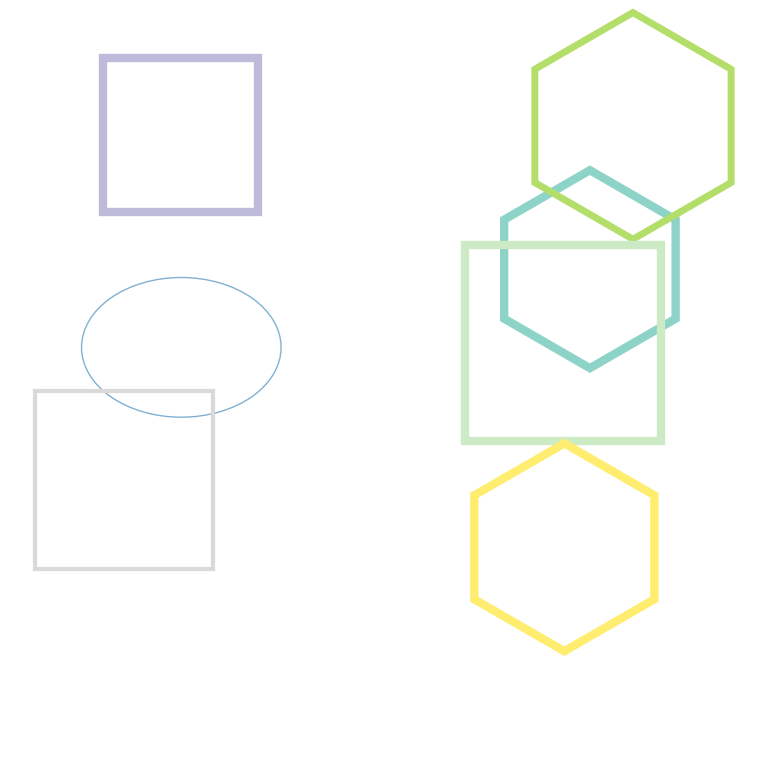[{"shape": "hexagon", "thickness": 3, "radius": 0.64, "center": [0.766, 0.65]}, {"shape": "square", "thickness": 3, "radius": 0.5, "center": [0.235, 0.825]}, {"shape": "oval", "thickness": 0.5, "radius": 0.65, "center": [0.235, 0.549]}, {"shape": "hexagon", "thickness": 2.5, "radius": 0.74, "center": [0.822, 0.837]}, {"shape": "square", "thickness": 1.5, "radius": 0.58, "center": [0.161, 0.377]}, {"shape": "square", "thickness": 3, "radius": 0.64, "center": [0.731, 0.555]}, {"shape": "hexagon", "thickness": 3, "radius": 0.67, "center": [0.733, 0.289]}]